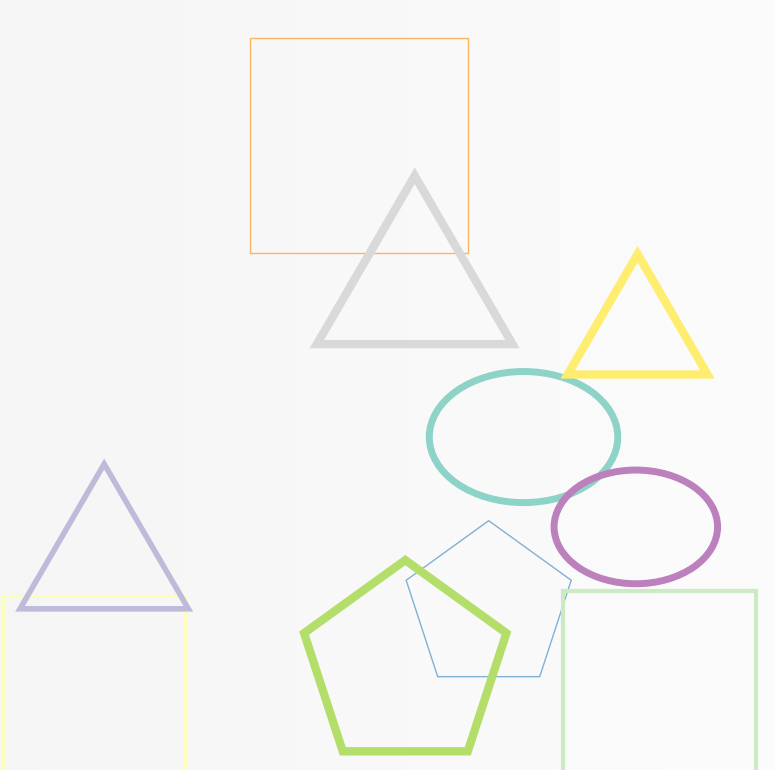[{"shape": "oval", "thickness": 2.5, "radius": 0.61, "center": [0.676, 0.432]}, {"shape": "square", "thickness": 1, "radius": 0.59, "center": [0.121, 0.109]}, {"shape": "triangle", "thickness": 2, "radius": 0.63, "center": [0.134, 0.272]}, {"shape": "pentagon", "thickness": 0.5, "radius": 0.56, "center": [0.631, 0.212]}, {"shape": "square", "thickness": 0.5, "radius": 0.7, "center": [0.463, 0.811]}, {"shape": "pentagon", "thickness": 3, "radius": 0.69, "center": [0.523, 0.135]}, {"shape": "triangle", "thickness": 3, "radius": 0.73, "center": [0.535, 0.626]}, {"shape": "oval", "thickness": 2.5, "radius": 0.53, "center": [0.82, 0.316]}, {"shape": "square", "thickness": 1.5, "radius": 0.62, "center": [0.851, 0.108]}, {"shape": "triangle", "thickness": 3, "radius": 0.52, "center": [0.823, 0.566]}]